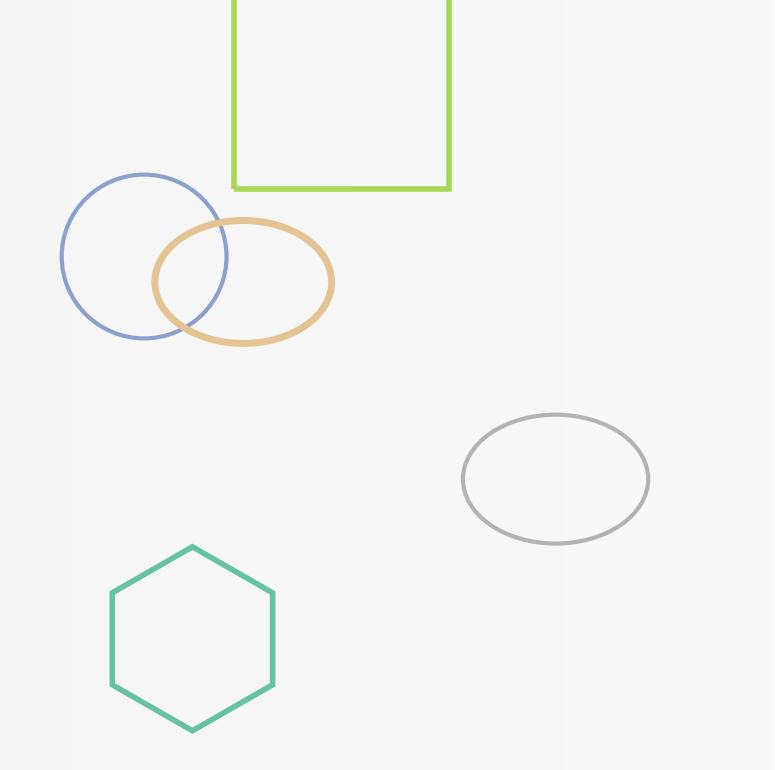[{"shape": "hexagon", "thickness": 2, "radius": 0.6, "center": [0.248, 0.17]}, {"shape": "circle", "thickness": 1.5, "radius": 0.53, "center": [0.186, 0.667]}, {"shape": "square", "thickness": 2, "radius": 0.7, "center": [0.441, 0.893]}, {"shape": "oval", "thickness": 2.5, "radius": 0.57, "center": [0.314, 0.634]}, {"shape": "oval", "thickness": 1.5, "radius": 0.6, "center": [0.717, 0.378]}]